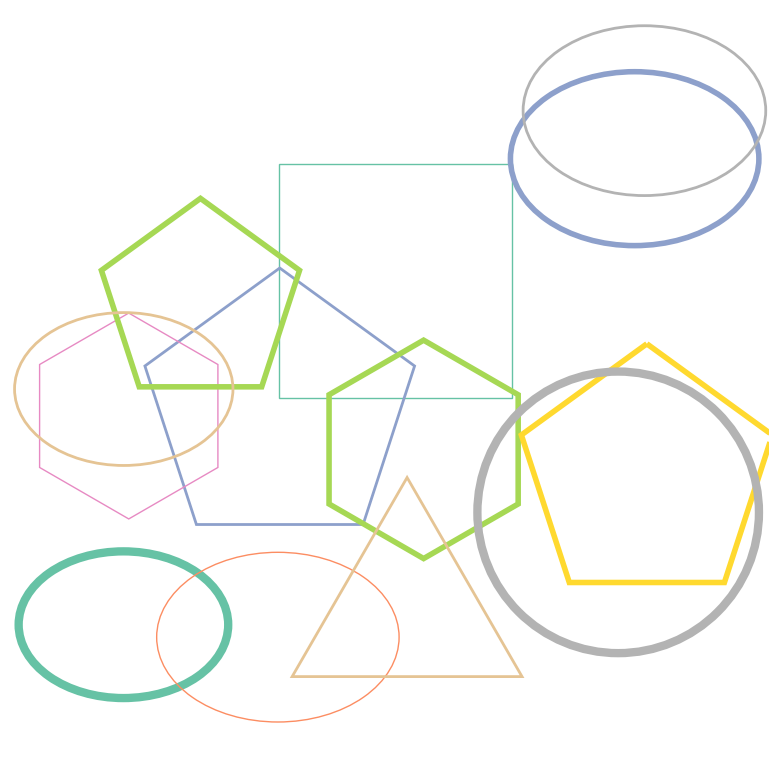[{"shape": "square", "thickness": 0.5, "radius": 0.76, "center": [0.514, 0.635]}, {"shape": "oval", "thickness": 3, "radius": 0.68, "center": [0.16, 0.189]}, {"shape": "oval", "thickness": 0.5, "radius": 0.79, "center": [0.361, 0.173]}, {"shape": "oval", "thickness": 2, "radius": 0.81, "center": [0.824, 0.794]}, {"shape": "pentagon", "thickness": 1, "radius": 0.92, "center": [0.363, 0.468]}, {"shape": "hexagon", "thickness": 0.5, "radius": 0.67, "center": [0.167, 0.46]}, {"shape": "pentagon", "thickness": 2, "radius": 0.68, "center": [0.26, 0.607]}, {"shape": "hexagon", "thickness": 2, "radius": 0.71, "center": [0.55, 0.416]}, {"shape": "pentagon", "thickness": 2, "radius": 0.86, "center": [0.84, 0.382]}, {"shape": "oval", "thickness": 1, "radius": 0.71, "center": [0.161, 0.495]}, {"shape": "triangle", "thickness": 1, "radius": 0.86, "center": [0.529, 0.207]}, {"shape": "oval", "thickness": 1, "radius": 0.79, "center": [0.837, 0.856]}, {"shape": "circle", "thickness": 3, "radius": 0.91, "center": [0.803, 0.335]}]